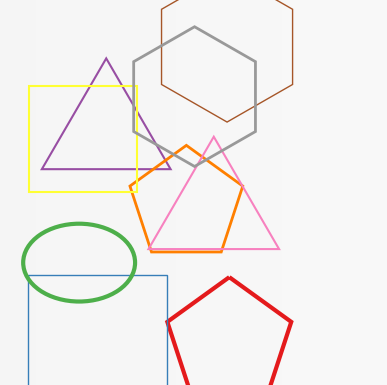[{"shape": "pentagon", "thickness": 3, "radius": 0.84, "center": [0.592, 0.112]}, {"shape": "square", "thickness": 1, "radius": 0.89, "center": [0.252, 0.107]}, {"shape": "oval", "thickness": 3, "radius": 0.72, "center": [0.204, 0.318]}, {"shape": "triangle", "thickness": 1.5, "radius": 0.96, "center": [0.274, 0.656]}, {"shape": "pentagon", "thickness": 2, "radius": 0.77, "center": [0.481, 0.469]}, {"shape": "square", "thickness": 1.5, "radius": 0.69, "center": [0.214, 0.639]}, {"shape": "hexagon", "thickness": 1, "radius": 0.98, "center": [0.586, 0.878]}, {"shape": "triangle", "thickness": 1.5, "radius": 0.97, "center": [0.552, 0.45]}, {"shape": "hexagon", "thickness": 2, "radius": 0.91, "center": [0.502, 0.749]}]